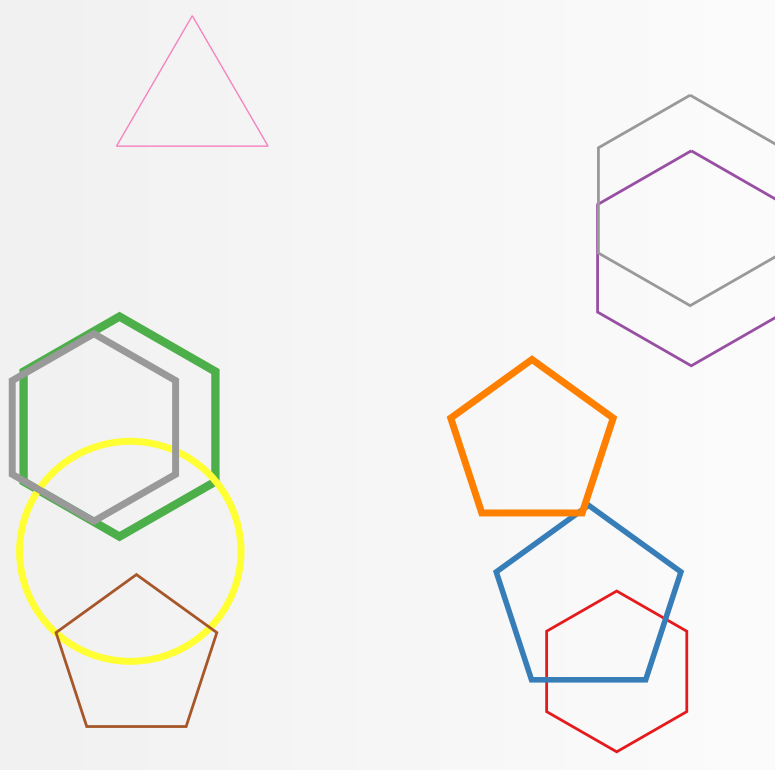[{"shape": "hexagon", "thickness": 1, "radius": 0.52, "center": [0.796, 0.128]}, {"shape": "pentagon", "thickness": 2, "radius": 0.63, "center": [0.759, 0.219]}, {"shape": "hexagon", "thickness": 3, "radius": 0.71, "center": [0.154, 0.446]}, {"shape": "hexagon", "thickness": 1, "radius": 0.7, "center": [0.892, 0.665]}, {"shape": "pentagon", "thickness": 2.5, "radius": 0.55, "center": [0.686, 0.423]}, {"shape": "circle", "thickness": 2.5, "radius": 0.71, "center": [0.168, 0.284]}, {"shape": "pentagon", "thickness": 1, "radius": 0.55, "center": [0.176, 0.145]}, {"shape": "triangle", "thickness": 0.5, "radius": 0.56, "center": [0.248, 0.867]}, {"shape": "hexagon", "thickness": 1, "radius": 0.68, "center": [0.891, 0.74]}, {"shape": "hexagon", "thickness": 2.5, "radius": 0.61, "center": [0.121, 0.445]}]